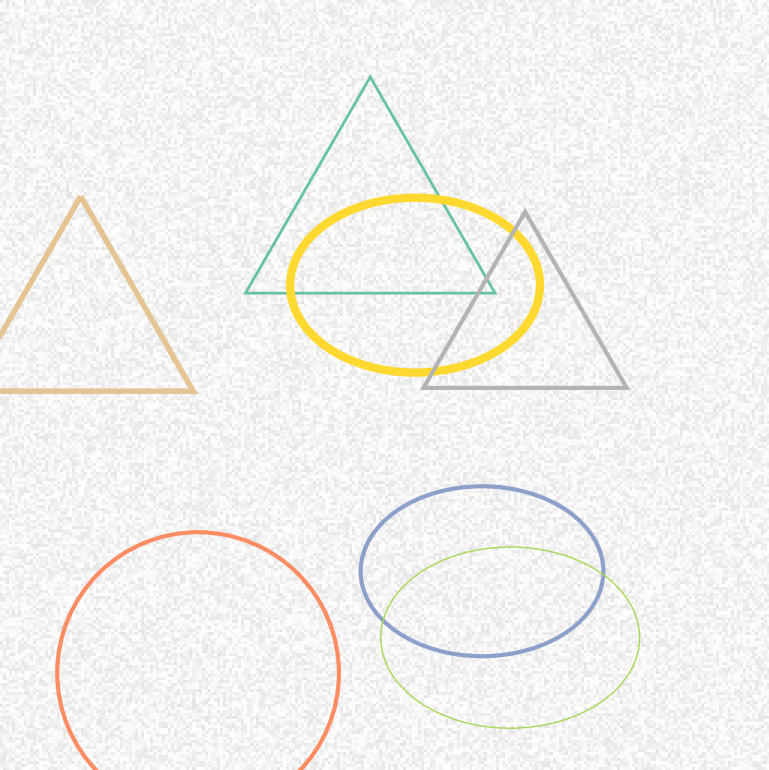[{"shape": "triangle", "thickness": 1, "radius": 0.94, "center": [0.481, 0.713]}, {"shape": "circle", "thickness": 1.5, "radius": 0.91, "center": [0.257, 0.126]}, {"shape": "oval", "thickness": 1.5, "radius": 0.79, "center": [0.626, 0.258]}, {"shape": "oval", "thickness": 0.5, "radius": 0.84, "center": [0.663, 0.172]}, {"shape": "oval", "thickness": 3, "radius": 0.81, "center": [0.539, 0.63]}, {"shape": "triangle", "thickness": 2, "radius": 0.84, "center": [0.105, 0.576]}, {"shape": "triangle", "thickness": 1.5, "radius": 0.76, "center": [0.682, 0.572]}]